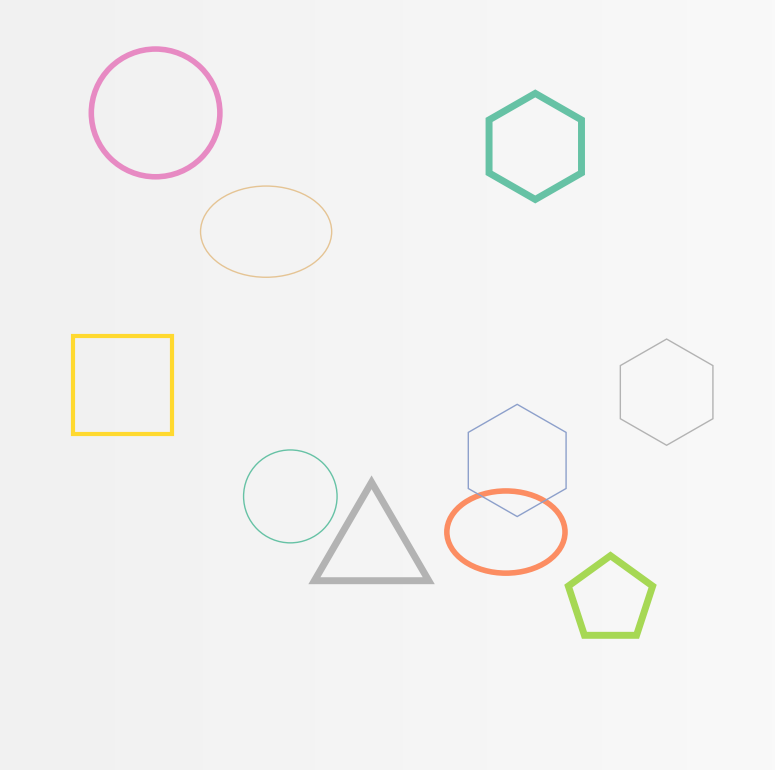[{"shape": "hexagon", "thickness": 2.5, "radius": 0.34, "center": [0.691, 0.81]}, {"shape": "circle", "thickness": 0.5, "radius": 0.3, "center": [0.375, 0.355]}, {"shape": "oval", "thickness": 2, "radius": 0.38, "center": [0.653, 0.309]}, {"shape": "hexagon", "thickness": 0.5, "radius": 0.36, "center": [0.667, 0.402]}, {"shape": "circle", "thickness": 2, "radius": 0.41, "center": [0.201, 0.853]}, {"shape": "pentagon", "thickness": 2.5, "radius": 0.29, "center": [0.788, 0.221]}, {"shape": "square", "thickness": 1.5, "radius": 0.32, "center": [0.158, 0.5]}, {"shape": "oval", "thickness": 0.5, "radius": 0.42, "center": [0.343, 0.699]}, {"shape": "triangle", "thickness": 2.5, "radius": 0.43, "center": [0.479, 0.288]}, {"shape": "hexagon", "thickness": 0.5, "radius": 0.34, "center": [0.86, 0.491]}]